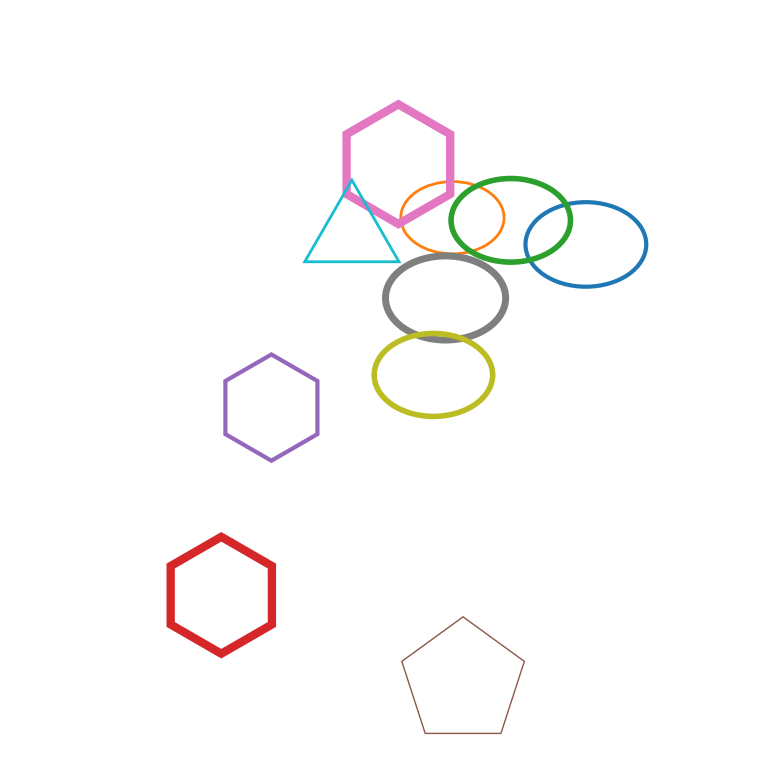[{"shape": "oval", "thickness": 1.5, "radius": 0.39, "center": [0.761, 0.683]}, {"shape": "oval", "thickness": 1, "radius": 0.34, "center": [0.588, 0.717]}, {"shape": "oval", "thickness": 2, "radius": 0.39, "center": [0.663, 0.714]}, {"shape": "hexagon", "thickness": 3, "radius": 0.38, "center": [0.287, 0.227]}, {"shape": "hexagon", "thickness": 1.5, "radius": 0.35, "center": [0.352, 0.471]}, {"shape": "pentagon", "thickness": 0.5, "radius": 0.42, "center": [0.601, 0.115]}, {"shape": "hexagon", "thickness": 3, "radius": 0.39, "center": [0.517, 0.787]}, {"shape": "oval", "thickness": 2.5, "radius": 0.39, "center": [0.579, 0.613]}, {"shape": "oval", "thickness": 2, "radius": 0.38, "center": [0.563, 0.513]}, {"shape": "triangle", "thickness": 1, "radius": 0.35, "center": [0.457, 0.695]}]